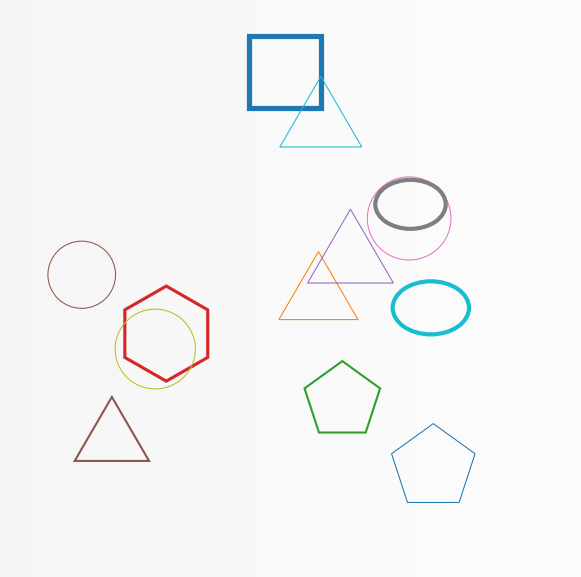[{"shape": "square", "thickness": 2.5, "radius": 0.31, "center": [0.49, 0.875]}, {"shape": "pentagon", "thickness": 0.5, "radius": 0.38, "center": [0.745, 0.19]}, {"shape": "triangle", "thickness": 0.5, "radius": 0.39, "center": [0.548, 0.485]}, {"shape": "pentagon", "thickness": 1, "radius": 0.34, "center": [0.589, 0.305]}, {"shape": "hexagon", "thickness": 1.5, "radius": 0.41, "center": [0.286, 0.421]}, {"shape": "triangle", "thickness": 0.5, "radius": 0.43, "center": [0.603, 0.552]}, {"shape": "triangle", "thickness": 1, "radius": 0.37, "center": [0.192, 0.238]}, {"shape": "circle", "thickness": 0.5, "radius": 0.29, "center": [0.141, 0.523]}, {"shape": "circle", "thickness": 0.5, "radius": 0.36, "center": [0.704, 0.621]}, {"shape": "oval", "thickness": 2, "radius": 0.3, "center": [0.706, 0.645]}, {"shape": "circle", "thickness": 0.5, "radius": 0.35, "center": [0.267, 0.395]}, {"shape": "oval", "thickness": 2, "radius": 0.33, "center": [0.741, 0.466]}, {"shape": "triangle", "thickness": 0.5, "radius": 0.41, "center": [0.552, 0.785]}]